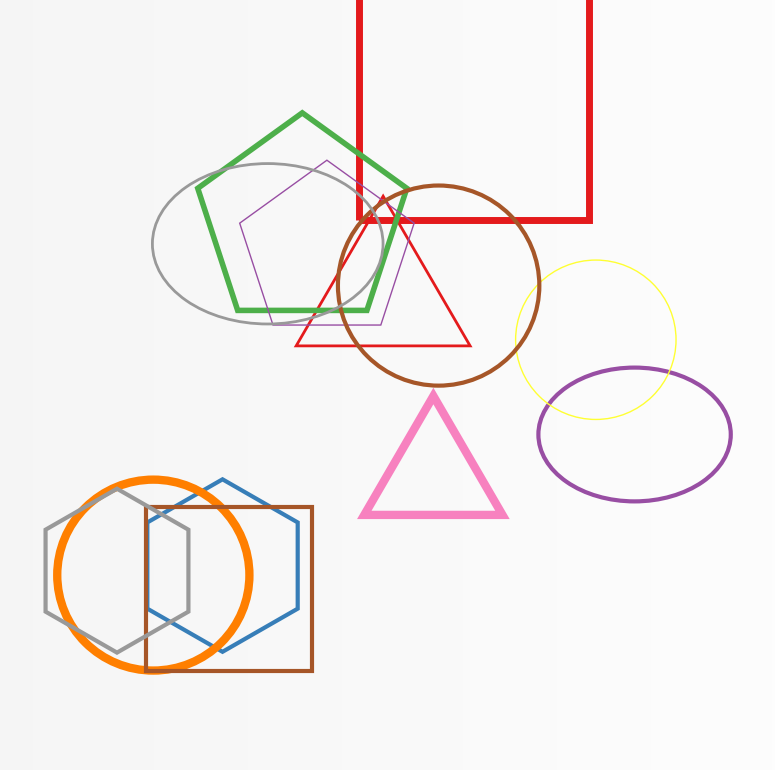[{"shape": "triangle", "thickness": 1, "radius": 0.65, "center": [0.494, 0.616]}, {"shape": "square", "thickness": 2.5, "radius": 0.74, "center": [0.612, 0.863]}, {"shape": "hexagon", "thickness": 1.5, "radius": 0.56, "center": [0.287, 0.266]}, {"shape": "pentagon", "thickness": 2, "radius": 0.71, "center": [0.39, 0.712]}, {"shape": "pentagon", "thickness": 0.5, "radius": 0.59, "center": [0.422, 0.674]}, {"shape": "oval", "thickness": 1.5, "radius": 0.62, "center": [0.819, 0.436]}, {"shape": "circle", "thickness": 3, "radius": 0.62, "center": [0.198, 0.253]}, {"shape": "circle", "thickness": 0.5, "radius": 0.52, "center": [0.769, 0.559]}, {"shape": "square", "thickness": 1.5, "radius": 0.53, "center": [0.295, 0.235]}, {"shape": "circle", "thickness": 1.5, "radius": 0.65, "center": [0.566, 0.629]}, {"shape": "triangle", "thickness": 3, "radius": 0.51, "center": [0.559, 0.383]}, {"shape": "hexagon", "thickness": 1.5, "radius": 0.53, "center": [0.151, 0.259]}, {"shape": "oval", "thickness": 1, "radius": 0.74, "center": [0.345, 0.683]}]